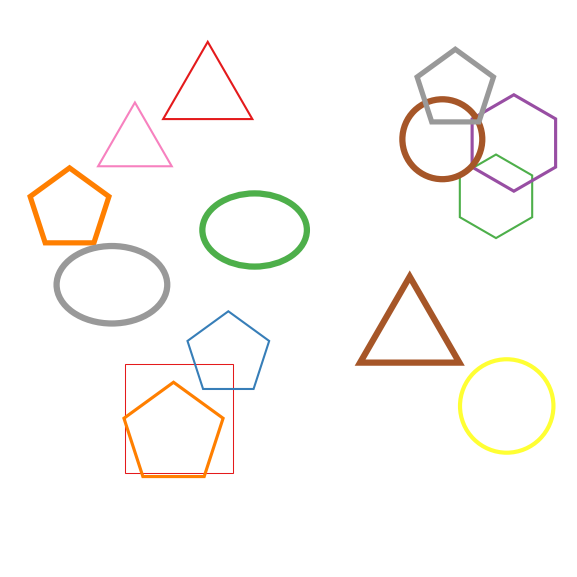[{"shape": "triangle", "thickness": 1, "radius": 0.45, "center": [0.36, 0.838]}, {"shape": "square", "thickness": 0.5, "radius": 0.47, "center": [0.31, 0.274]}, {"shape": "pentagon", "thickness": 1, "radius": 0.37, "center": [0.395, 0.386]}, {"shape": "oval", "thickness": 3, "radius": 0.45, "center": [0.441, 0.601]}, {"shape": "hexagon", "thickness": 1, "radius": 0.36, "center": [0.859, 0.659]}, {"shape": "hexagon", "thickness": 1.5, "radius": 0.42, "center": [0.89, 0.752]}, {"shape": "pentagon", "thickness": 1.5, "radius": 0.45, "center": [0.3, 0.247]}, {"shape": "pentagon", "thickness": 2.5, "radius": 0.36, "center": [0.12, 0.637]}, {"shape": "circle", "thickness": 2, "radius": 0.4, "center": [0.877, 0.296]}, {"shape": "circle", "thickness": 3, "radius": 0.35, "center": [0.766, 0.758]}, {"shape": "triangle", "thickness": 3, "radius": 0.5, "center": [0.709, 0.421]}, {"shape": "triangle", "thickness": 1, "radius": 0.37, "center": [0.234, 0.748]}, {"shape": "pentagon", "thickness": 2.5, "radius": 0.35, "center": [0.788, 0.844]}, {"shape": "oval", "thickness": 3, "radius": 0.48, "center": [0.194, 0.506]}]